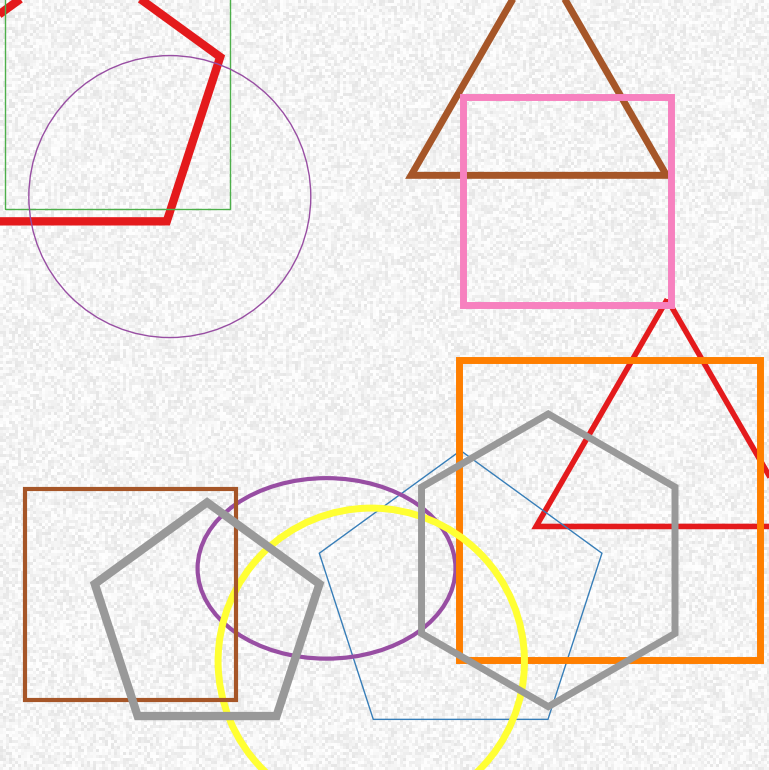[{"shape": "triangle", "thickness": 2, "radius": 0.98, "center": [0.867, 0.415]}, {"shape": "pentagon", "thickness": 3, "radius": 0.95, "center": [0.104, 0.867]}, {"shape": "pentagon", "thickness": 0.5, "radius": 0.96, "center": [0.598, 0.222]}, {"shape": "square", "thickness": 0.5, "radius": 0.73, "center": [0.153, 0.874]}, {"shape": "oval", "thickness": 1.5, "radius": 0.84, "center": [0.424, 0.262]}, {"shape": "circle", "thickness": 0.5, "radius": 0.92, "center": [0.221, 0.745]}, {"shape": "square", "thickness": 2.5, "radius": 0.97, "center": [0.792, 0.337]}, {"shape": "circle", "thickness": 2.5, "radius": 0.99, "center": [0.482, 0.141]}, {"shape": "square", "thickness": 1.5, "radius": 0.69, "center": [0.169, 0.228]}, {"shape": "triangle", "thickness": 2.5, "radius": 0.96, "center": [0.7, 0.868]}, {"shape": "square", "thickness": 2.5, "radius": 0.67, "center": [0.736, 0.739]}, {"shape": "hexagon", "thickness": 2.5, "radius": 0.95, "center": [0.712, 0.272]}, {"shape": "pentagon", "thickness": 3, "radius": 0.77, "center": [0.269, 0.194]}]